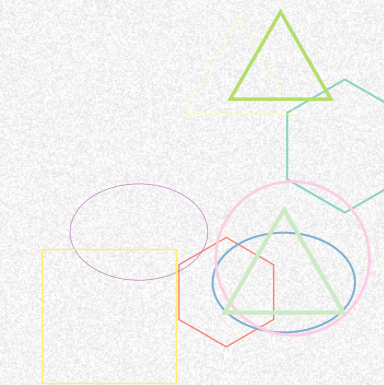[{"shape": "hexagon", "thickness": 1.5, "radius": 0.87, "center": [0.896, 0.621]}, {"shape": "triangle", "thickness": 0.5, "radius": 0.84, "center": [0.621, 0.787]}, {"shape": "hexagon", "thickness": 1, "radius": 0.71, "center": [0.588, 0.241]}, {"shape": "oval", "thickness": 1.5, "radius": 0.92, "center": [0.737, 0.266]}, {"shape": "triangle", "thickness": 2.5, "radius": 0.75, "center": [0.729, 0.818]}, {"shape": "circle", "thickness": 2, "radius": 1.0, "center": [0.76, 0.329]}, {"shape": "oval", "thickness": 0.5, "radius": 0.89, "center": [0.361, 0.397]}, {"shape": "triangle", "thickness": 3, "radius": 0.89, "center": [0.738, 0.277]}, {"shape": "square", "thickness": 1, "radius": 0.87, "center": [0.284, 0.179]}]